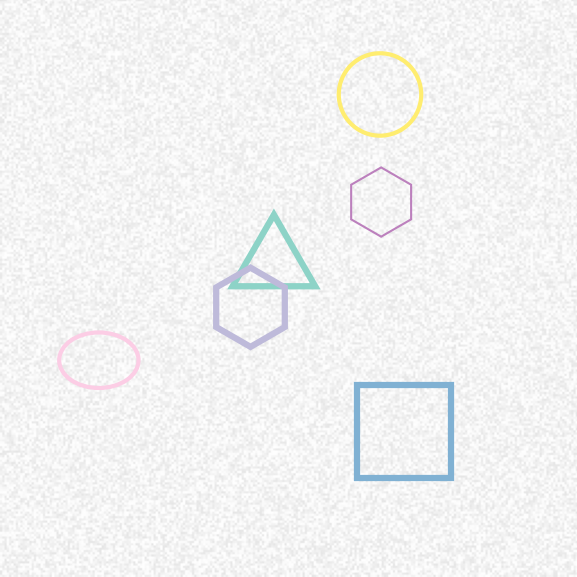[{"shape": "triangle", "thickness": 3, "radius": 0.41, "center": [0.474, 0.545]}, {"shape": "hexagon", "thickness": 3, "radius": 0.34, "center": [0.434, 0.467]}, {"shape": "square", "thickness": 3, "radius": 0.41, "center": [0.7, 0.252]}, {"shape": "oval", "thickness": 2, "radius": 0.34, "center": [0.171, 0.375]}, {"shape": "hexagon", "thickness": 1, "radius": 0.3, "center": [0.66, 0.649]}, {"shape": "circle", "thickness": 2, "radius": 0.36, "center": [0.658, 0.836]}]